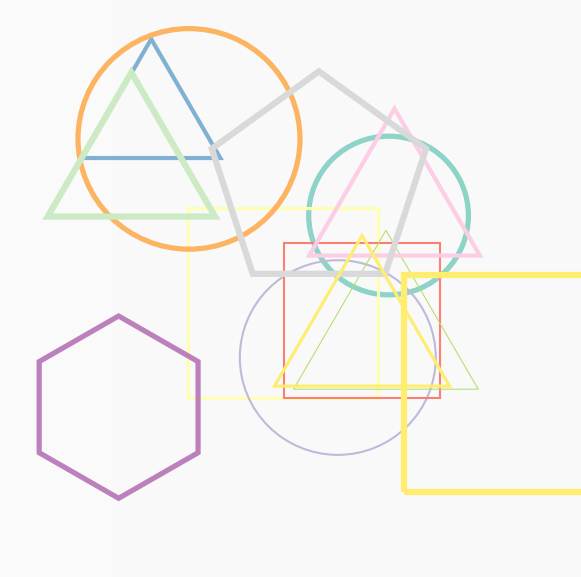[{"shape": "circle", "thickness": 2.5, "radius": 0.69, "center": [0.669, 0.626]}, {"shape": "square", "thickness": 1.5, "radius": 0.82, "center": [0.487, 0.475]}, {"shape": "circle", "thickness": 1, "radius": 0.84, "center": [0.581, 0.38]}, {"shape": "square", "thickness": 1, "radius": 0.67, "center": [0.623, 0.444]}, {"shape": "triangle", "thickness": 2, "radius": 0.69, "center": [0.26, 0.794]}, {"shape": "circle", "thickness": 2.5, "radius": 0.95, "center": [0.325, 0.759]}, {"shape": "triangle", "thickness": 0.5, "radius": 0.92, "center": [0.664, 0.417]}, {"shape": "triangle", "thickness": 2, "radius": 0.85, "center": [0.679, 0.641]}, {"shape": "pentagon", "thickness": 3, "radius": 0.97, "center": [0.549, 0.682]}, {"shape": "hexagon", "thickness": 2.5, "radius": 0.79, "center": [0.204, 0.294]}, {"shape": "triangle", "thickness": 3, "radius": 0.83, "center": [0.226, 0.707]}, {"shape": "triangle", "thickness": 1.5, "radius": 0.87, "center": [0.623, 0.417]}, {"shape": "square", "thickness": 3, "radius": 0.94, "center": [0.883, 0.335]}]